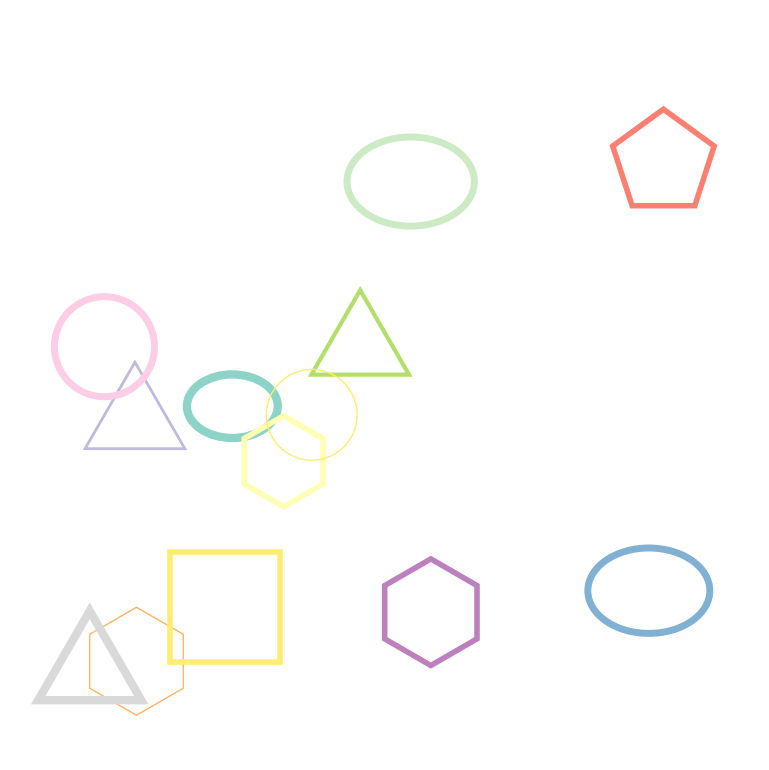[{"shape": "oval", "thickness": 3, "radius": 0.29, "center": [0.302, 0.472]}, {"shape": "hexagon", "thickness": 2, "radius": 0.3, "center": [0.368, 0.401]}, {"shape": "triangle", "thickness": 1, "radius": 0.37, "center": [0.175, 0.455]}, {"shape": "pentagon", "thickness": 2, "radius": 0.35, "center": [0.862, 0.789]}, {"shape": "oval", "thickness": 2.5, "radius": 0.4, "center": [0.843, 0.233]}, {"shape": "hexagon", "thickness": 0.5, "radius": 0.35, "center": [0.177, 0.141]}, {"shape": "triangle", "thickness": 1.5, "radius": 0.37, "center": [0.468, 0.55]}, {"shape": "circle", "thickness": 2.5, "radius": 0.32, "center": [0.136, 0.55]}, {"shape": "triangle", "thickness": 3, "radius": 0.39, "center": [0.117, 0.129]}, {"shape": "hexagon", "thickness": 2, "radius": 0.35, "center": [0.56, 0.205]}, {"shape": "oval", "thickness": 2.5, "radius": 0.41, "center": [0.533, 0.764]}, {"shape": "square", "thickness": 2, "radius": 0.36, "center": [0.292, 0.212]}, {"shape": "circle", "thickness": 0.5, "radius": 0.29, "center": [0.405, 0.461]}]